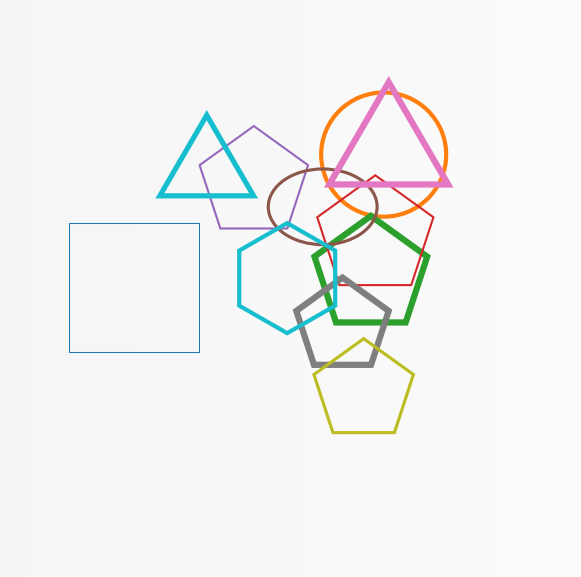[{"shape": "square", "thickness": 0.5, "radius": 0.56, "center": [0.23, 0.501]}, {"shape": "circle", "thickness": 2, "radius": 0.54, "center": [0.66, 0.731]}, {"shape": "pentagon", "thickness": 3, "radius": 0.51, "center": [0.638, 0.523]}, {"shape": "pentagon", "thickness": 1, "radius": 0.53, "center": [0.646, 0.59]}, {"shape": "pentagon", "thickness": 1, "radius": 0.49, "center": [0.437, 0.683]}, {"shape": "oval", "thickness": 1.5, "radius": 0.47, "center": [0.555, 0.641]}, {"shape": "triangle", "thickness": 3, "radius": 0.59, "center": [0.669, 0.739]}, {"shape": "pentagon", "thickness": 3, "radius": 0.42, "center": [0.589, 0.435]}, {"shape": "pentagon", "thickness": 1.5, "radius": 0.45, "center": [0.626, 0.323]}, {"shape": "triangle", "thickness": 2.5, "radius": 0.47, "center": [0.356, 0.707]}, {"shape": "hexagon", "thickness": 2, "radius": 0.48, "center": [0.494, 0.518]}]